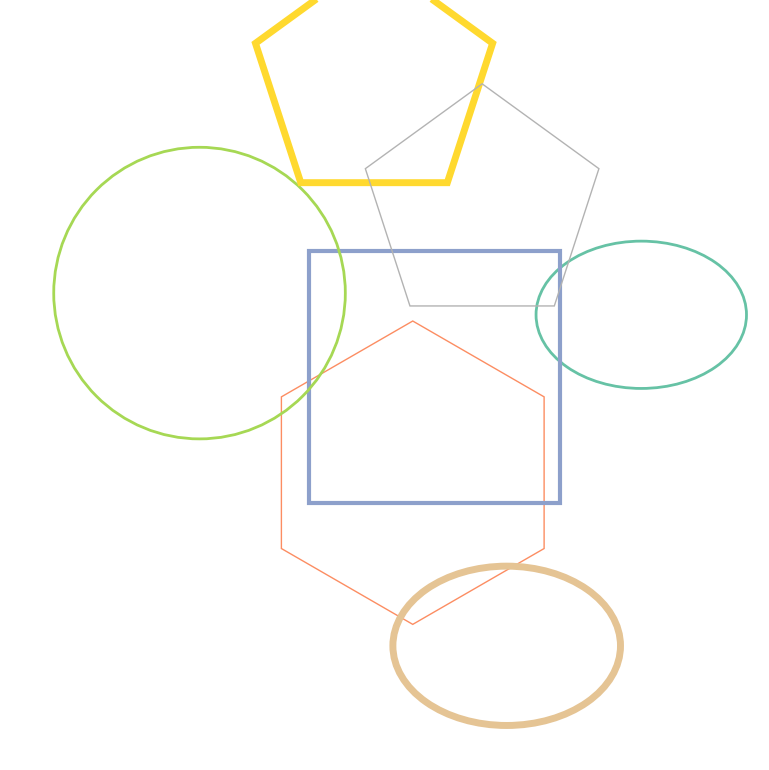[{"shape": "oval", "thickness": 1, "radius": 0.68, "center": [0.833, 0.591]}, {"shape": "hexagon", "thickness": 0.5, "radius": 0.98, "center": [0.536, 0.386]}, {"shape": "square", "thickness": 1.5, "radius": 0.82, "center": [0.564, 0.51]}, {"shape": "circle", "thickness": 1, "radius": 0.95, "center": [0.259, 0.619]}, {"shape": "pentagon", "thickness": 2.5, "radius": 0.81, "center": [0.486, 0.894]}, {"shape": "oval", "thickness": 2.5, "radius": 0.74, "center": [0.658, 0.161]}, {"shape": "pentagon", "thickness": 0.5, "radius": 0.8, "center": [0.626, 0.732]}]